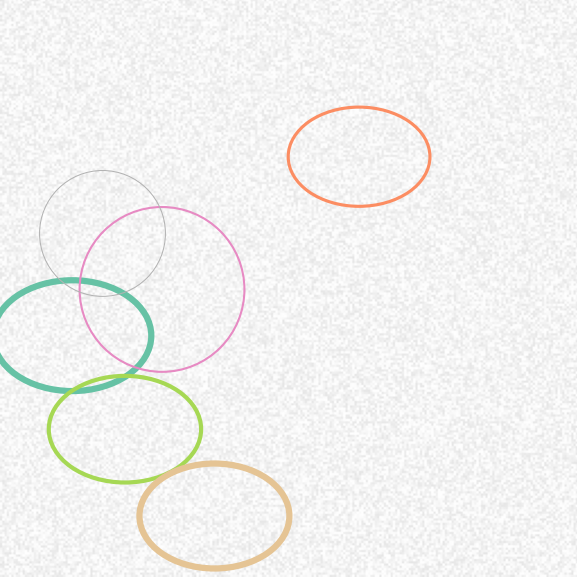[{"shape": "oval", "thickness": 3, "radius": 0.69, "center": [0.125, 0.418]}, {"shape": "oval", "thickness": 1.5, "radius": 0.61, "center": [0.622, 0.728]}, {"shape": "circle", "thickness": 1, "radius": 0.71, "center": [0.281, 0.498]}, {"shape": "oval", "thickness": 2, "radius": 0.66, "center": [0.216, 0.256]}, {"shape": "oval", "thickness": 3, "radius": 0.65, "center": [0.371, 0.106]}, {"shape": "circle", "thickness": 0.5, "radius": 0.54, "center": [0.177, 0.595]}]